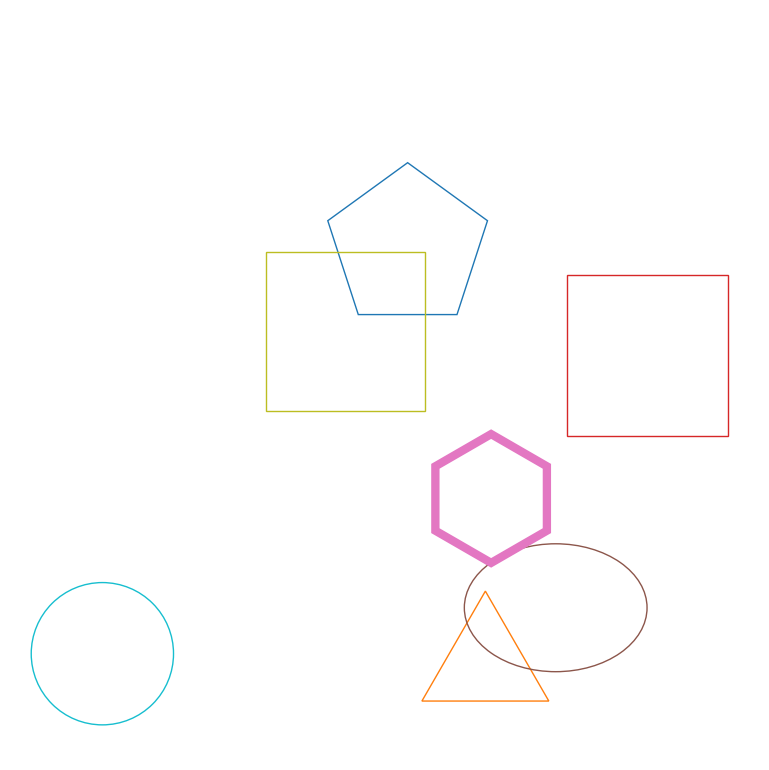[{"shape": "pentagon", "thickness": 0.5, "radius": 0.55, "center": [0.529, 0.68]}, {"shape": "triangle", "thickness": 0.5, "radius": 0.48, "center": [0.63, 0.137]}, {"shape": "square", "thickness": 0.5, "radius": 0.52, "center": [0.841, 0.538]}, {"shape": "oval", "thickness": 0.5, "radius": 0.59, "center": [0.722, 0.211]}, {"shape": "hexagon", "thickness": 3, "radius": 0.42, "center": [0.638, 0.353]}, {"shape": "square", "thickness": 0.5, "radius": 0.52, "center": [0.448, 0.57]}, {"shape": "circle", "thickness": 0.5, "radius": 0.46, "center": [0.133, 0.151]}]